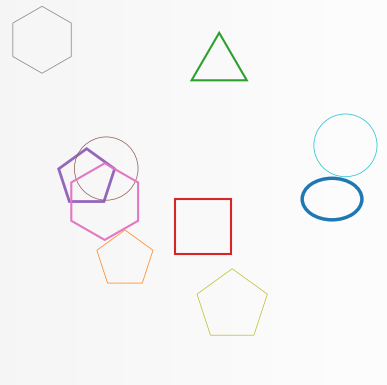[{"shape": "oval", "thickness": 2.5, "radius": 0.39, "center": [0.857, 0.483]}, {"shape": "pentagon", "thickness": 0.5, "radius": 0.38, "center": [0.322, 0.326]}, {"shape": "triangle", "thickness": 1.5, "radius": 0.41, "center": [0.566, 0.833]}, {"shape": "square", "thickness": 1.5, "radius": 0.36, "center": [0.524, 0.411]}, {"shape": "pentagon", "thickness": 2, "radius": 0.38, "center": [0.224, 0.538]}, {"shape": "circle", "thickness": 0.5, "radius": 0.41, "center": [0.274, 0.562]}, {"shape": "hexagon", "thickness": 1.5, "radius": 0.5, "center": [0.27, 0.476]}, {"shape": "hexagon", "thickness": 0.5, "radius": 0.43, "center": [0.108, 0.897]}, {"shape": "pentagon", "thickness": 0.5, "radius": 0.48, "center": [0.599, 0.207]}, {"shape": "circle", "thickness": 0.5, "radius": 0.41, "center": [0.892, 0.622]}]